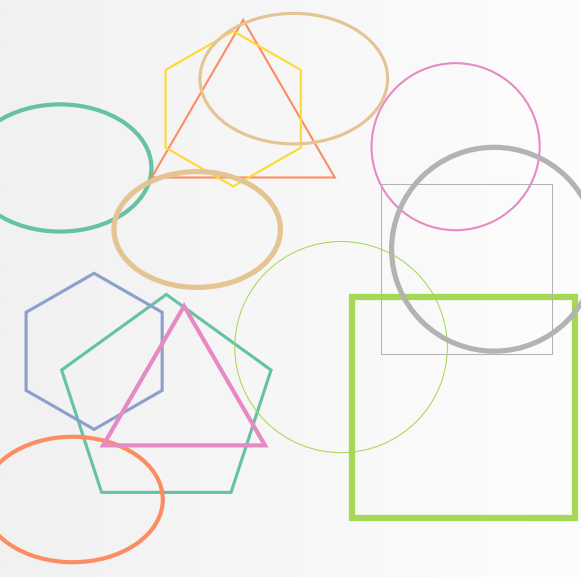[{"shape": "oval", "thickness": 2, "radius": 0.79, "center": [0.103, 0.708]}, {"shape": "pentagon", "thickness": 1.5, "radius": 0.95, "center": [0.286, 0.3]}, {"shape": "oval", "thickness": 2, "radius": 0.78, "center": [0.125, 0.134]}, {"shape": "triangle", "thickness": 1, "radius": 0.91, "center": [0.418, 0.783]}, {"shape": "hexagon", "thickness": 1.5, "radius": 0.68, "center": [0.162, 0.391]}, {"shape": "circle", "thickness": 1, "radius": 0.72, "center": [0.784, 0.745]}, {"shape": "triangle", "thickness": 2, "radius": 0.8, "center": [0.317, 0.308]}, {"shape": "square", "thickness": 3, "radius": 0.96, "center": [0.797, 0.293]}, {"shape": "circle", "thickness": 0.5, "radius": 0.91, "center": [0.587, 0.398]}, {"shape": "hexagon", "thickness": 1, "radius": 0.67, "center": [0.401, 0.811]}, {"shape": "oval", "thickness": 1.5, "radius": 0.81, "center": [0.505, 0.863]}, {"shape": "oval", "thickness": 2.5, "radius": 0.72, "center": [0.339, 0.602]}, {"shape": "square", "thickness": 0.5, "radius": 0.74, "center": [0.803, 0.534]}, {"shape": "circle", "thickness": 2.5, "radius": 0.88, "center": [0.85, 0.568]}]